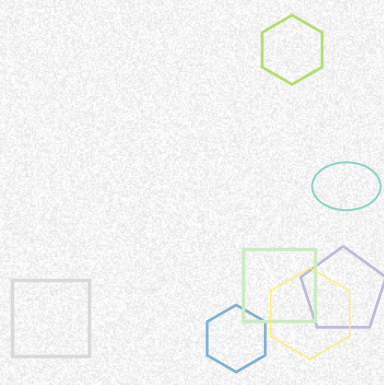[{"shape": "oval", "thickness": 1.5, "radius": 0.44, "center": [0.9, 0.516]}, {"shape": "pentagon", "thickness": 2, "radius": 0.58, "center": [0.892, 0.244]}, {"shape": "hexagon", "thickness": 2, "radius": 0.44, "center": [0.613, 0.121]}, {"shape": "hexagon", "thickness": 2, "radius": 0.45, "center": [0.759, 0.871]}, {"shape": "square", "thickness": 2.5, "radius": 0.5, "center": [0.131, 0.174]}, {"shape": "square", "thickness": 2.5, "radius": 0.47, "center": [0.725, 0.259]}, {"shape": "hexagon", "thickness": 1, "radius": 0.59, "center": [0.806, 0.186]}]